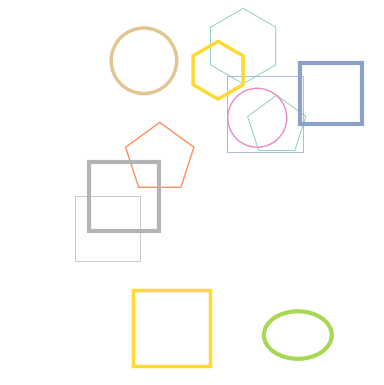[{"shape": "hexagon", "thickness": 0.5, "radius": 0.49, "center": [0.632, 0.88]}, {"shape": "pentagon", "thickness": 0.5, "radius": 0.4, "center": [0.719, 0.673]}, {"shape": "pentagon", "thickness": 1, "radius": 0.47, "center": [0.415, 0.589]}, {"shape": "square", "thickness": 3, "radius": 0.4, "center": [0.86, 0.756]}, {"shape": "square", "thickness": 0.5, "radius": 0.49, "center": [0.688, 0.703]}, {"shape": "circle", "thickness": 1, "radius": 0.38, "center": [0.668, 0.694]}, {"shape": "oval", "thickness": 3, "radius": 0.44, "center": [0.774, 0.13]}, {"shape": "square", "thickness": 2.5, "radius": 0.5, "center": [0.445, 0.148]}, {"shape": "hexagon", "thickness": 2.5, "radius": 0.37, "center": [0.566, 0.818]}, {"shape": "circle", "thickness": 2.5, "radius": 0.43, "center": [0.374, 0.842]}, {"shape": "square", "thickness": 0.5, "radius": 0.42, "center": [0.279, 0.406]}, {"shape": "square", "thickness": 3, "radius": 0.45, "center": [0.322, 0.489]}]